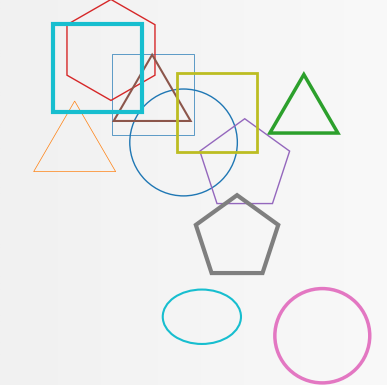[{"shape": "circle", "thickness": 1, "radius": 0.69, "center": [0.474, 0.63]}, {"shape": "square", "thickness": 0.5, "radius": 0.53, "center": [0.396, 0.754]}, {"shape": "triangle", "thickness": 0.5, "radius": 0.61, "center": [0.193, 0.615]}, {"shape": "triangle", "thickness": 2.5, "radius": 0.51, "center": [0.784, 0.705]}, {"shape": "hexagon", "thickness": 1, "radius": 0.66, "center": [0.286, 0.87]}, {"shape": "pentagon", "thickness": 1, "radius": 0.61, "center": [0.632, 0.57]}, {"shape": "triangle", "thickness": 1.5, "radius": 0.57, "center": [0.393, 0.743]}, {"shape": "circle", "thickness": 2.5, "radius": 0.61, "center": [0.832, 0.128]}, {"shape": "pentagon", "thickness": 3, "radius": 0.56, "center": [0.612, 0.381]}, {"shape": "square", "thickness": 2, "radius": 0.52, "center": [0.559, 0.707]}, {"shape": "oval", "thickness": 1.5, "radius": 0.5, "center": [0.521, 0.177]}, {"shape": "square", "thickness": 3, "radius": 0.57, "center": [0.252, 0.823]}]